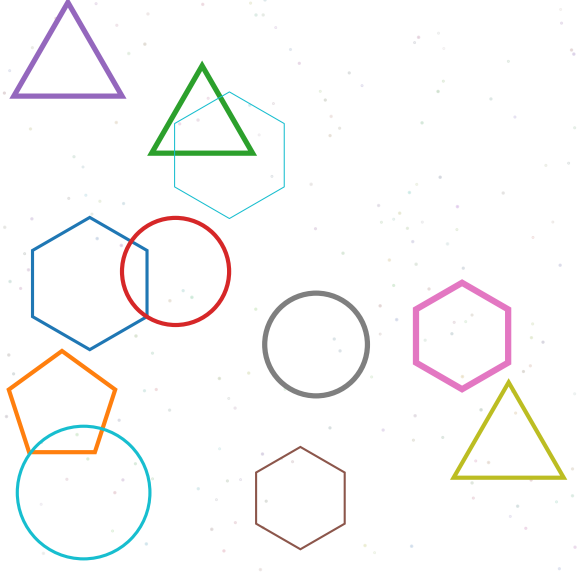[{"shape": "hexagon", "thickness": 1.5, "radius": 0.57, "center": [0.155, 0.508]}, {"shape": "pentagon", "thickness": 2, "radius": 0.48, "center": [0.107, 0.295]}, {"shape": "triangle", "thickness": 2.5, "radius": 0.5, "center": [0.35, 0.784]}, {"shape": "circle", "thickness": 2, "radius": 0.46, "center": [0.304, 0.529]}, {"shape": "triangle", "thickness": 2.5, "radius": 0.54, "center": [0.118, 0.887]}, {"shape": "hexagon", "thickness": 1, "radius": 0.44, "center": [0.52, 0.137]}, {"shape": "hexagon", "thickness": 3, "radius": 0.46, "center": [0.8, 0.417]}, {"shape": "circle", "thickness": 2.5, "radius": 0.44, "center": [0.547, 0.403]}, {"shape": "triangle", "thickness": 2, "radius": 0.55, "center": [0.881, 0.227]}, {"shape": "circle", "thickness": 1.5, "radius": 0.57, "center": [0.145, 0.146]}, {"shape": "hexagon", "thickness": 0.5, "radius": 0.55, "center": [0.397, 0.73]}]